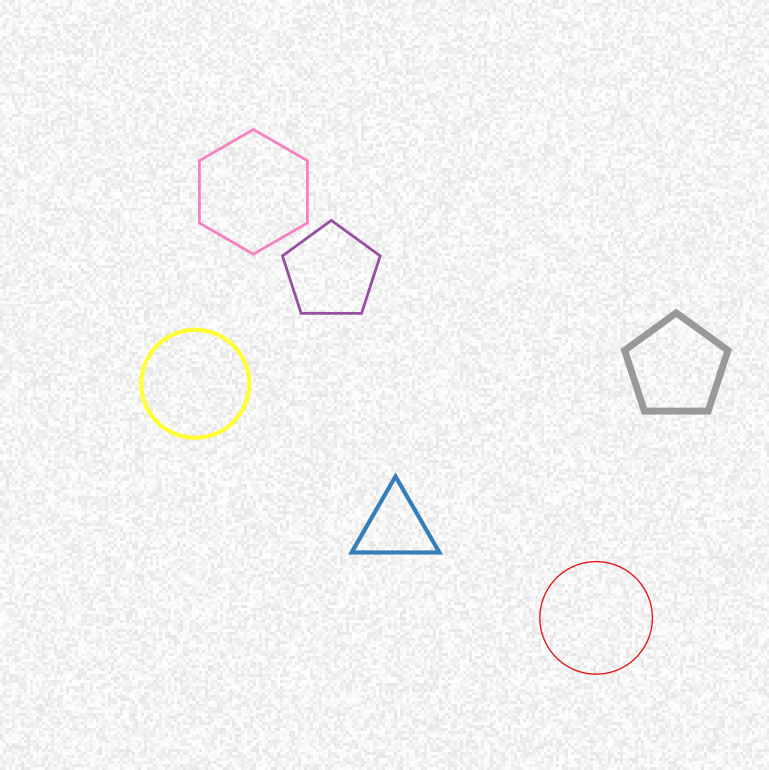[{"shape": "circle", "thickness": 0.5, "radius": 0.37, "center": [0.774, 0.198]}, {"shape": "triangle", "thickness": 1.5, "radius": 0.33, "center": [0.514, 0.315]}, {"shape": "pentagon", "thickness": 1, "radius": 0.33, "center": [0.43, 0.647]}, {"shape": "circle", "thickness": 1.5, "radius": 0.35, "center": [0.254, 0.502]}, {"shape": "hexagon", "thickness": 1, "radius": 0.4, "center": [0.329, 0.751]}, {"shape": "pentagon", "thickness": 2.5, "radius": 0.35, "center": [0.878, 0.523]}]